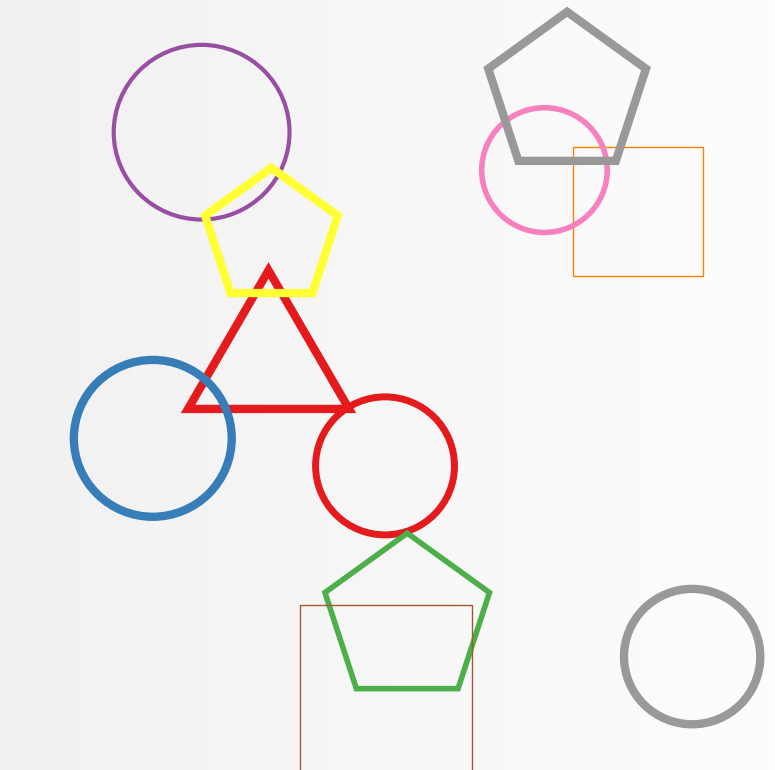[{"shape": "triangle", "thickness": 3, "radius": 0.6, "center": [0.346, 0.529]}, {"shape": "circle", "thickness": 2.5, "radius": 0.45, "center": [0.497, 0.395]}, {"shape": "circle", "thickness": 3, "radius": 0.51, "center": [0.197, 0.431]}, {"shape": "pentagon", "thickness": 2, "radius": 0.56, "center": [0.525, 0.196]}, {"shape": "circle", "thickness": 1.5, "radius": 0.57, "center": [0.26, 0.828]}, {"shape": "square", "thickness": 0.5, "radius": 0.42, "center": [0.823, 0.725]}, {"shape": "pentagon", "thickness": 3, "radius": 0.45, "center": [0.35, 0.692]}, {"shape": "square", "thickness": 0.5, "radius": 0.55, "center": [0.499, 0.103]}, {"shape": "circle", "thickness": 2, "radius": 0.41, "center": [0.703, 0.779]}, {"shape": "circle", "thickness": 3, "radius": 0.44, "center": [0.893, 0.147]}, {"shape": "pentagon", "thickness": 3, "radius": 0.54, "center": [0.732, 0.878]}]